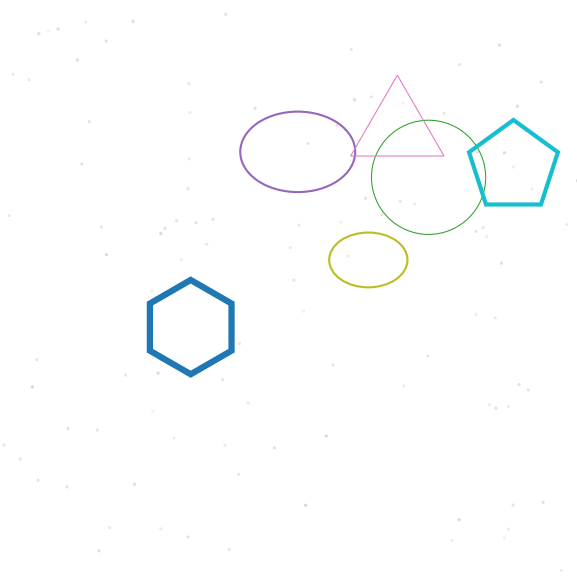[{"shape": "hexagon", "thickness": 3, "radius": 0.41, "center": [0.33, 0.433]}, {"shape": "circle", "thickness": 0.5, "radius": 0.49, "center": [0.742, 0.692]}, {"shape": "oval", "thickness": 1, "radius": 0.5, "center": [0.516, 0.736]}, {"shape": "triangle", "thickness": 0.5, "radius": 0.47, "center": [0.688, 0.776]}, {"shape": "oval", "thickness": 1, "radius": 0.34, "center": [0.638, 0.549]}, {"shape": "pentagon", "thickness": 2, "radius": 0.4, "center": [0.889, 0.71]}]